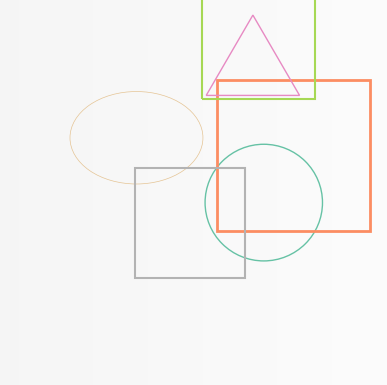[{"shape": "circle", "thickness": 1, "radius": 0.76, "center": [0.681, 0.474]}, {"shape": "square", "thickness": 2, "radius": 0.98, "center": [0.758, 0.597]}, {"shape": "triangle", "thickness": 1, "radius": 0.7, "center": [0.653, 0.822]}, {"shape": "square", "thickness": 1.5, "radius": 0.73, "center": [0.668, 0.89]}, {"shape": "oval", "thickness": 0.5, "radius": 0.86, "center": [0.352, 0.642]}, {"shape": "square", "thickness": 1.5, "radius": 0.71, "center": [0.49, 0.42]}]